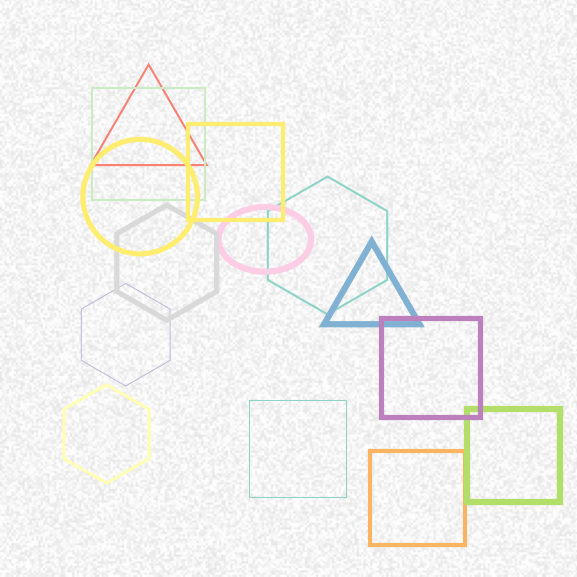[{"shape": "square", "thickness": 0.5, "radius": 0.42, "center": [0.515, 0.223]}, {"shape": "hexagon", "thickness": 1, "radius": 0.6, "center": [0.567, 0.574]}, {"shape": "hexagon", "thickness": 1.5, "radius": 0.43, "center": [0.185, 0.248]}, {"shape": "hexagon", "thickness": 0.5, "radius": 0.44, "center": [0.218, 0.42]}, {"shape": "triangle", "thickness": 1, "radius": 0.58, "center": [0.257, 0.771]}, {"shape": "triangle", "thickness": 3, "radius": 0.48, "center": [0.644, 0.485]}, {"shape": "square", "thickness": 2, "radius": 0.41, "center": [0.723, 0.137]}, {"shape": "square", "thickness": 3, "radius": 0.4, "center": [0.889, 0.21]}, {"shape": "oval", "thickness": 3, "radius": 0.4, "center": [0.459, 0.585]}, {"shape": "hexagon", "thickness": 2.5, "radius": 0.5, "center": [0.289, 0.544]}, {"shape": "square", "thickness": 2.5, "radius": 0.43, "center": [0.746, 0.363]}, {"shape": "square", "thickness": 1, "radius": 0.49, "center": [0.257, 0.749]}, {"shape": "square", "thickness": 2, "radius": 0.42, "center": [0.408, 0.701]}, {"shape": "circle", "thickness": 2.5, "radius": 0.5, "center": [0.243, 0.659]}]